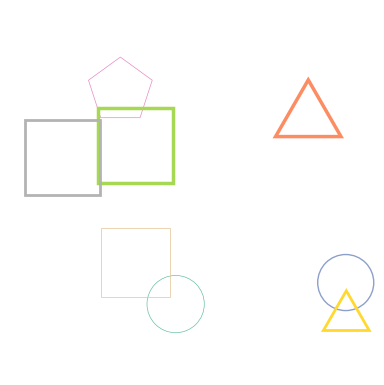[{"shape": "circle", "thickness": 0.5, "radius": 0.37, "center": [0.456, 0.21]}, {"shape": "triangle", "thickness": 2.5, "radius": 0.49, "center": [0.801, 0.694]}, {"shape": "circle", "thickness": 1, "radius": 0.36, "center": [0.898, 0.266]}, {"shape": "pentagon", "thickness": 0.5, "radius": 0.44, "center": [0.313, 0.765]}, {"shape": "square", "thickness": 2.5, "radius": 0.49, "center": [0.351, 0.622]}, {"shape": "triangle", "thickness": 2, "radius": 0.34, "center": [0.9, 0.176]}, {"shape": "square", "thickness": 0.5, "radius": 0.45, "center": [0.353, 0.319]}, {"shape": "square", "thickness": 2, "radius": 0.49, "center": [0.162, 0.592]}]